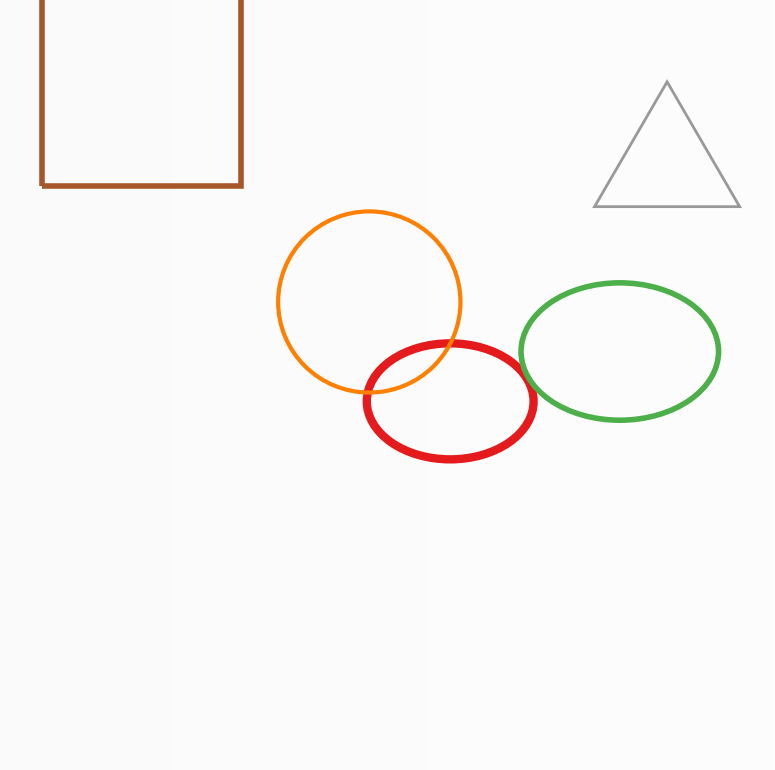[{"shape": "oval", "thickness": 3, "radius": 0.54, "center": [0.581, 0.479]}, {"shape": "oval", "thickness": 2, "radius": 0.64, "center": [0.8, 0.543]}, {"shape": "circle", "thickness": 1.5, "radius": 0.59, "center": [0.477, 0.608]}, {"shape": "square", "thickness": 2, "radius": 0.64, "center": [0.183, 0.886]}, {"shape": "triangle", "thickness": 1, "radius": 0.54, "center": [0.861, 0.786]}]